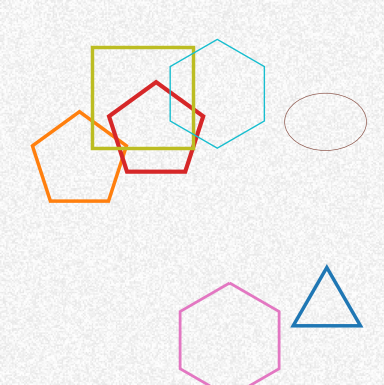[{"shape": "triangle", "thickness": 2.5, "radius": 0.5, "center": [0.849, 0.204]}, {"shape": "pentagon", "thickness": 2.5, "radius": 0.64, "center": [0.206, 0.582]}, {"shape": "pentagon", "thickness": 3, "radius": 0.64, "center": [0.405, 0.658]}, {"shape": "oval", "thickness": 0.5, "radius": 0.53, "center": [0.846, 0.683]}, {"shape": "hexagon", "thickness": 2, "radius": 0.74, "center": [0.596, 0.117]}, {"shape": "square", "thickness": 2.5, "radius": 0.66, "center": [0.369, 0.747]}, {"shape": "hexagon", "thickness": 1, "radius": 0.71, "center": [0.564, 0.756]}]